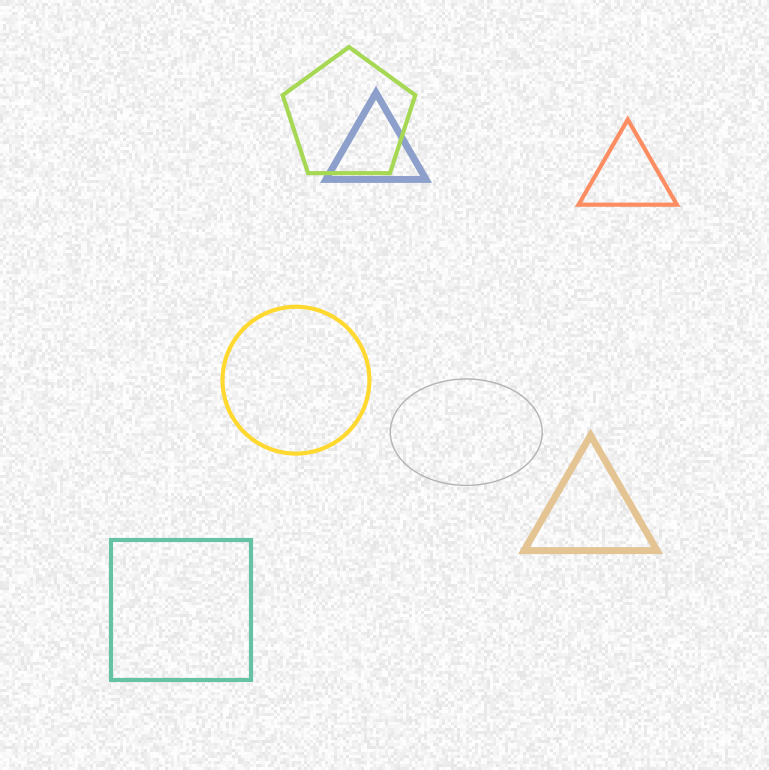[{"shape": "square", "thickness": 1.5, "radius": 0.46, "center": [0.235, 0.207]}, {"shape": "triangle", "thickness": 1.5, "radius": 0.37, "center": [0.815, 0.771]}, {"shape": "triangle", "thickness": 2.5, "radius": 0.38, "center": [0.488, 0.805]}, {"shape": "pentagon", "thickness": 1.5, "radius": 0.45, "center": [0.453, 0.848]}, {"shape": "circle", "thickness": 1.5, "radius": 0.48, "center": [0.384, 0.506]}, {"shape": "triangle", "thickness": 2.5, "radius": 0.5, "center": [0.767, 0.335]}, {"shape": "oval", "thickness": 0.5, "radius": 0.49, "center": [0.606, 0.439]}]